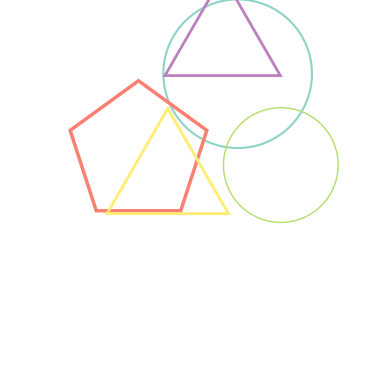[{"shape": "circle", "thickness": 1.5, "radius": 0.97, "center": [0.617, 0.808]}, {"shape": "pentagon", "thickness": 2.5, "radius": 0.93, "center": [0.36, 0.604]}, {"shape": "circle", "thickness": 1, "radius": 0.75, "center": [0.729, 0.571]}, {"shape": "triangle", "thickness": 2, "radius": 0.86, "center": [0.578, 0.89]}, {"shape": "triangle", "thickness": 2, "radius": 0.91, "center": [0.436, 0.536]}]